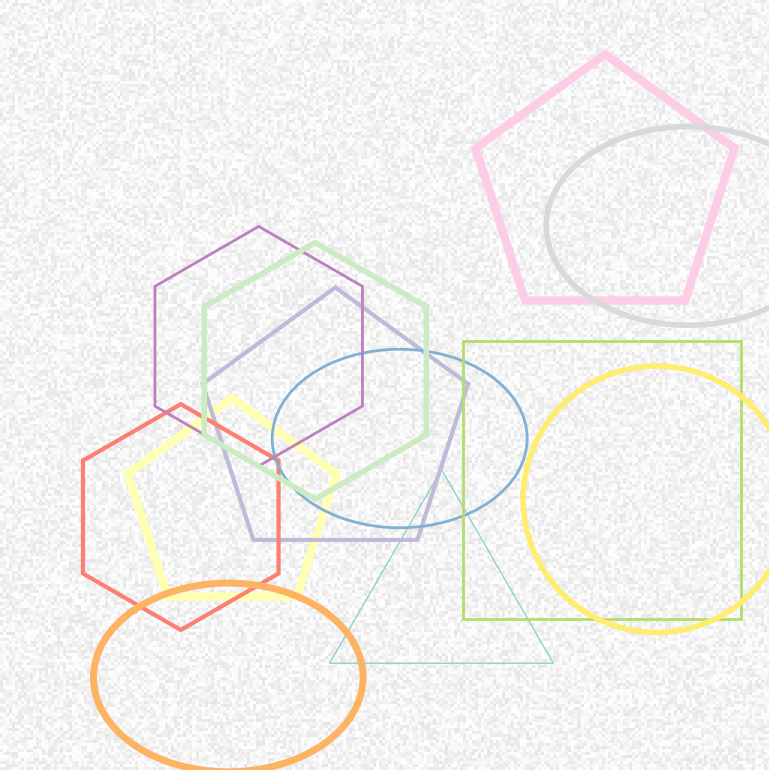[{"shape": "triangle", "thickness": 0.5, "radius": 0.84, "center": [0.573, 0.223]}, {"shape": "pentagon", "thickness": 3, "radius": 0.71, "center": [0.302, 0.341]}, {"shape": "pentagon", "thickness": 1.5, "radius": 0.91, "center": [0.436, 0.445]}, {"shape": "hexagon", "thickness": 1.5, "radius": 0.73, "center": [0.235, 0.329]}, {"shape": "oval", "thickness": 1, "radius": 0.83, "center": [0.519, 0.431]}, {"shape": "oval", "thickness": 2.5, "radius": 0.88, "center": [0.296, 0.12]}, {"shape": "square", "thickness": 1, "radius": 0.9, "center": [0.782, 0.376]}, {"shape": "pentagon", "thickness": 3, "radius": 0.88, "center": [0.786, 0.753]}, {"shape": "oval", "thickness": 2, "radius": 0.92, "center": [0.894, 0.707]}, {"shape": "hexagon", "thickness": 1, "radius": 0.78, "center": [0.336, 0.55]}, {"shape": "hexagon", "thickness": 2, "radius": 0.83, "center": [0.409, 0.518]}, {"shape": "circle", "thickness": 2, "radius": 0.87, "center": [0.853, 0.352]}]